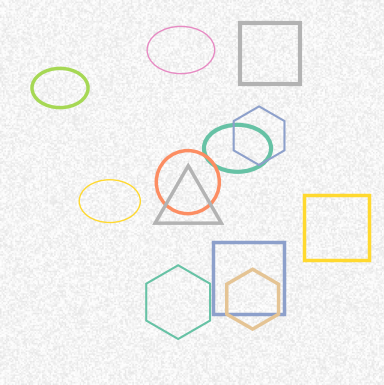[{"shape": "oval", "thickness": 3, "radius": 0.44, "center": [0.617, 0.615]}, {"shape": "hexagon", "thickness": 1.5, "radius": 0.48, "center": [0.463, 0.215]}, {"shape": "circle", "thickness": 2.5, "radius": 0.41, "center": [0.488, 0.527]}, {"shape": "hexagon", "thickness": 1.5, "radius": 0.38, "center": [0.673, 0.648]}, {"shape": "square", "thickness": 2.5, "radius": 0.47, "center": [0.645, 0.277]}, {"shape": "oval", "thickness": 1, "radius": 0.44, "center": [0.47, 0.87]}, {"shape": "oval", "thickness": 2.5, "radius": 0.36, "center": [0.156, 0.771]}, {"shape": "oval", "thickness": 1, "radius": 0.4, "center": [0.285, 0.478]}, {"shape": "square", "thickness": 2.5, "radius": 0.42, "center": [0.874, 0.409]}, {"shape": "hexagon", "thickness": 2.5, "radius": 0.39, "center": [0.656, 0.223]}, {"shape": "square", "thickness": 3, "radius": 0.39, "center": [0.701, 0.862]}, {"shape": "triangle", "thickness": 2.5, "radius": 0.5, "center": [0.489, 0.47]}]